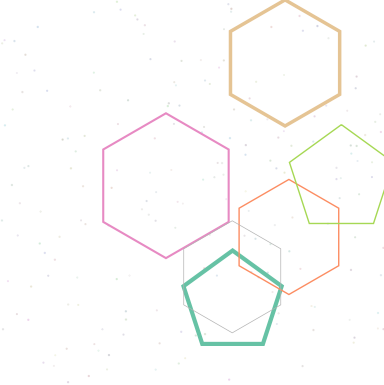[{"shape": "pentagon", "thickness": 3, "radius": 0.67, "center": [0.604, 0.215]}, {"shape": "hexagon", "thickness": 1, "radius": 0.75, "center": [0.75, 0.385]}, {"shape": "hexagon", "thickness": 1.5, "radius": 0.94, "center": [0.431, 0.518]}, {"shape": "pentagon", "thickness": 1, "radius": 0.71, "center": [0.887, 0.534]}, {"shape": "hexagon", "thickness": 2.5, "radius": 0.82, "center": [0.74, 0.837]}, {"shape": "hexagon", "thickness": 0.5, "radius": 0.73, "center": [0.603, 0.281]}]